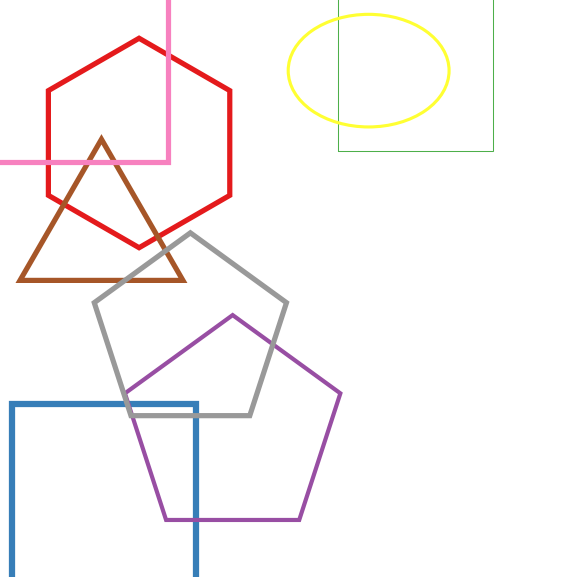[{"shape": "hexagon", "thickness": 2.5, "radius": 0.91, "center": [0.241, 0.752]}, {"shape": "square", "thickness": 3, "radius": 0.79, "center": [0.18, 0.141]}, {"shape": "square", "thickness": 0.5, "radius": 0.67, "center": [0.719, 0.872]}, {"shape": "pentagon", "thickness": 2, "radius": 0.98, "center": [0.403, 0.257]}, {"shape": "oval", "thickness": 1.5, "radius": 0.7, "center": [0.638, 0.877]}, {"shape": "triangle", "thickness": 2.5, "radius": 0.81, "center": [0.176, 0.595]}, {"shape": "square", "thickness": 2.5, "radius": 0.87, "center": [0.117, 0.894]}, {"shape": "pentagon", "thickness": 2.5, "radius": 0.87, "center": [0.33, 0.421]}]